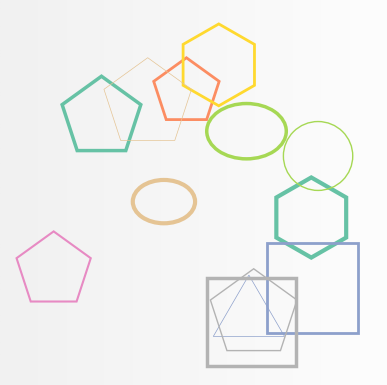[{"shape": "hexagon", "thickness": 3, "radius": 0.52, "center": [0.803, 0.435]}, {"shape": "pentagon", "thickness": 2.5, "radius": 0.53, "center": [0.262, 0.695]}, {"shape": "pentagon", "thickness": 2, "radius": 0.44, "center": [0.481, 0.761]}, {"shape": "square", "thickness": 2, "radius": 0.59, "center": [0.806, 0.252]}, {"shape": "triangle", "thickness": 0.5, "radius": 0.53, "center": [0.642, 0.179]}, {"shape": "pentagon", "thickness": 1.5, "radius": 0.5, "center": [0.138, 0.298]}, {"shape": "oval", "thickness": 2.5, "radius": 0.51, "center": [0.636, 0.659]}, {"shape": "circle", "thickness": 1, "radius": 0.45, "center": [0.821, 0.595]}, {"shape": "hexagon", "thickness": 2, "radius": 0.53, "center": [0.565, 0.831]}, {"shape": "oval", "thickness": 3, "radius": 0.4, "center": [0.423, 0.476]}, {"shape": "pentagon", "thickness": 0.5, "radius": 0.59, "center": [0.381, 0.731]}, {"shape": "pentagon", "thickness": 1, "radius": 0.59, "center": [0.655, 0.184]}, {"shape": "square", "thickness": 2.5, "radius": 0.57, "center": [0.649, 0.164]}]